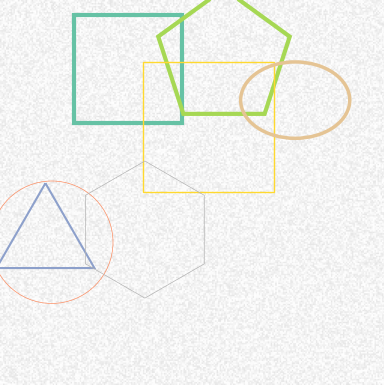[{"shape": "square", "thickness": 3, "radius": 0.71, "center": [0.333, 0.821]}, {"shape": "circle", "thickness": 0.5, "radius": 0.8, "center": [0.134, 0.371]}, {"shape": "triangle", "thickness": 1.5, "radius": 0.73, "center": [0.118, 0.377]}, {"shape": "pentagon", "thickness": 3, "radius": 0.9, "center": [0.582, 0.85]}, {"shape": "square", "thickness": 1, "radius": 0.85, "center": [0.541, 0.671]}, {"shape": "oval", "thickness": 2.5, "radius": 0.71, "center": [0.767, 0.74]}, {"shape": "hexagon", "thickness": 0.5, "radius": 0.89, "center": [0.376, 0.404]}]